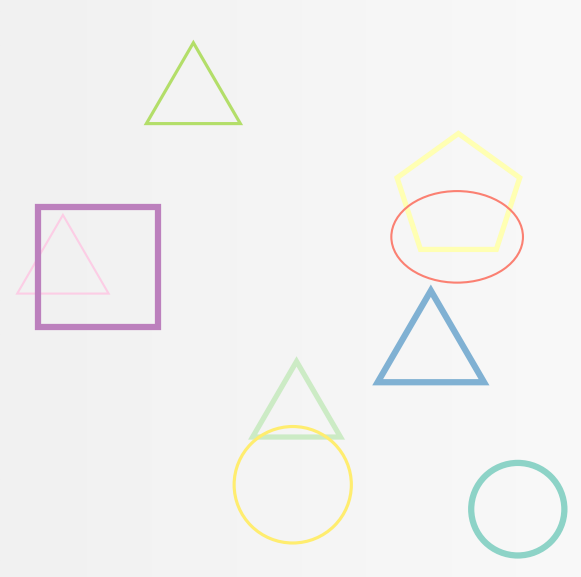[{"shape": "circle", "thickness": 3, "radius": 0.4, "center": [0.891, 0.117]}, {"shape": "pentagon", "thickness": 2.5, "radius": 0.55, "center": [0.789, 0.657]}, {"shape": "oval", "thickness": 1, "radius": 0.57, "center": [0.786, 0.589]}, {"shape": "triangle", "thickness": 3, "radius": 0.53, "center": [0.741, 0.39]}, {"shape": "triangle", "thickness": 1.5, "radius": 0.47, "center": [0.333, 0.832]}, {"shape": "triangle", "thickness": 1, "radius": 0.45, "center": [0.108, 0.536]}, {"shape": "square", "thickness": 3, "radius": 0.52, "center": [0.169, 0.537]}, {"shape": "triangle", "thickness": 2.5, "radius": 0.44, "center": [0.51, 0.286]}, {"shape": "circle", "thickness": 1.5, "radius": 0.5, "center": [0.504, 0.16]}]